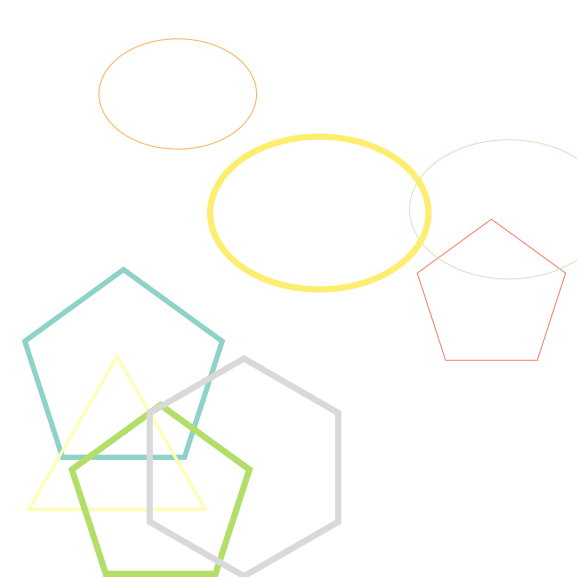[{"shape": "pentagon", "thickness": 2.5, "radius": 0.9, "center": [0.214, 0.353]}, {"shape": "triangle", "thickness": 1.5, "radius": 0.88, "center": [0.203, 0.205]}, {"shape": "pentagon", "thickness": 0.5, "radius": 0.68, "center": [0.851, 0.485]}, {"shape": "oval", "thickness": 0.5, "radius": 0.68, "center": [0.308, 0.836]}, {"shape": "pentagon", "thickness": 3, "radius": 0.81, "center": [0.278, 0.136]}, {"shape": "hexagon", "thickness": 3, "radius": 0.94, "center": [0.422, 0.19]}, {"shape": "oval", "thickness": 0.5, "radius": 0.86, "center": [0.881, 0.637]}, {"shape": "oval", "thickness": 3, "radius": 0.95, "center": [0.553, 0.63]}]